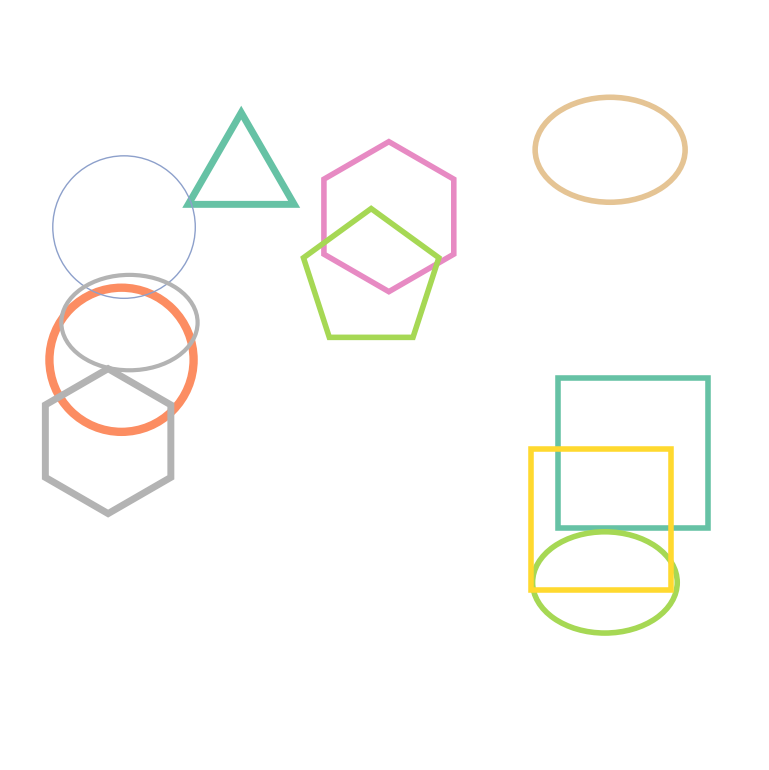[{"shape": "square", "thickness": 2, "radius": 0.49, "center": [0.823, 0.411]}, {"shape": "triangle", "thickness": 2.5, "radius": 0.4, "center": [0.313, 0.774]}, {"shape": "circle", "thickness": 3, "radius": 0.47, "center": [0.158, 0.533]}, {"shape": "circle", "thickness": 0.5, "radius": 0.46, "center": [0.161, 0.705]}, {"shape": "hexagon", "thickness": 2, "radius": 0.49, "center": [0.505, 0.719]}, {"shape": "pentagon", "thickness": 2, "radius": 0.46, "center": [0.482, 0.637]}, {"shape": "oval", "thickness": 2, "radius": 0.47, "center": [0.786, 0.244]}, {"shape": "square", "thickness": 2, "radius": 0.46, "center": [0.78, 0.325]}, {"shape": "oval", "thickness": 2, "radius": 0.49, "center": [0.792, 0.806]}, {"shape": "oval", "thickness": 1.5, "radius": 0.44, "center": [0.168, 0.581]}, {"shape": "hexagon", "thickness": 2.5, "radius": 0.47, "center": [0.14, 0.427]}]